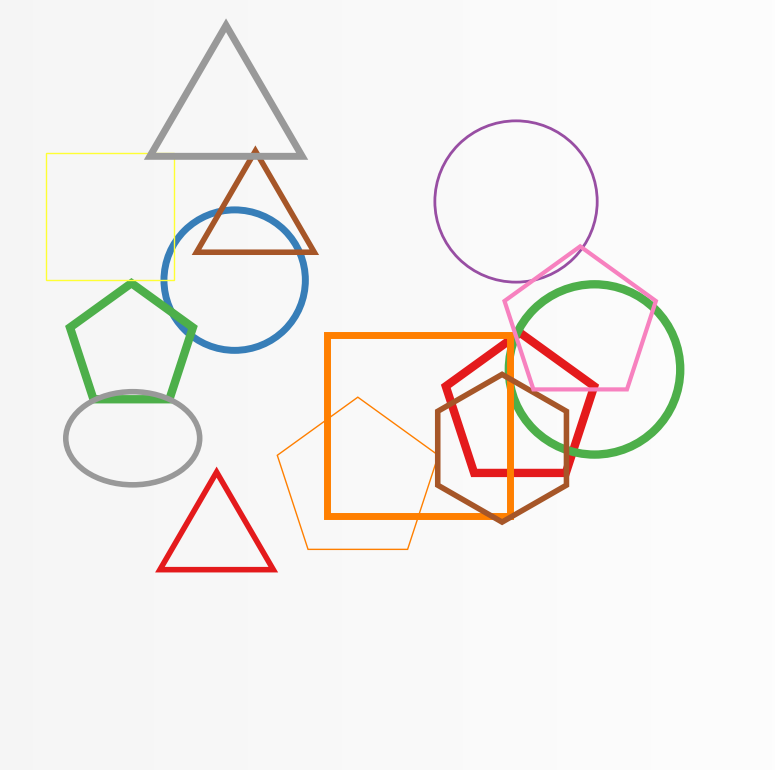[{"shape": "triangle", "thickness": 2, "radius": 0.42, "center": [0.28, 0.302]}, {"shape": "pentagon", "thickness": 3, "radius": 0.5, "center": [0.671, 0.467]}, {"shape": "circle", "thickness": 2.5, "radius": 0.46, "center": [0.303, 0.636]}, {"shape": "circle", "thickness": 3, "radius": 0.55, "center": [0.767, 0.52]}, {"shape": "pentagon", "thickness": 3, "radius": 0.42, "center": [0.17, 0.549]}, {"shape": "circle", "thickness": 1, "radius": 0.52, "center": [0.666, 0.738]}, {"shape": "square", "thickness": 2.5, "radius": 0.59, "center": [0.54, 0.447]}, {"shape": "pentagon", "thickness": 0.5, "radius": 0.55, "center": [0.462, 0.375]}, {"shape": "square", "thickness": 0.5, "radius": 0.41, "center": [0.142, 0.719]}, {"shape": "hexagon", "thickness": 2, "radius": 0.48, "center": [0.648, 0.418]}, {"shape": "triangle", "thickness": 2, "radius": 0.44, "center": [0.33, 0.716]}, {"shape": "pentagon", "thickness": 1.5, "radius": 0.51, "center": [0.749, 0.577]}, {"shape": "triangle", "thickness": 2.5, "radius": 0.57, "center": [0.292, 0.854]}, {"shape": "oval", "thickness": 2, "radius": 0.43, "center": [0.171, 0.431]}]